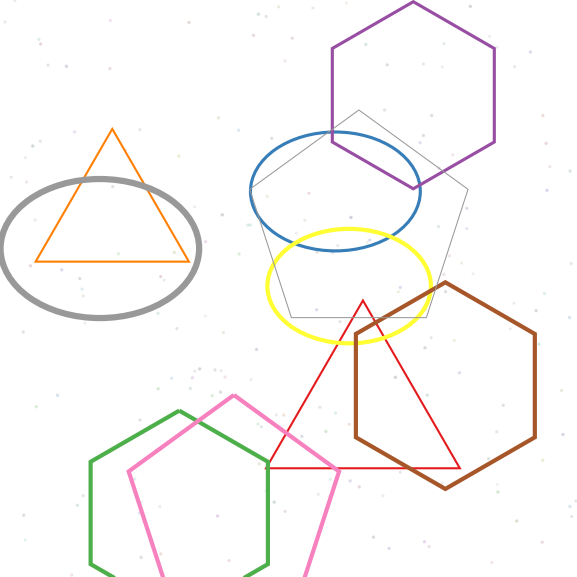[{"shape": "triangle", "thickness": 1, "radius": 0.97, "center": [0.628, 0.285]}, {"shape": "oval", "thickness": 1.5, "radius": 0.74, "center": [0.581, 0.668]}, {"shape": "hexagon", "thickness": 2, "radius": 0.89, "center": [0.31, 0.111]}, {"shape": "hexagon", "thickness": 1.5, "radius": 0.81, "center": [0.716, 0.834]}, {"shape": "triangle", "thickness": 1, "radius": 0.77, "center": [0.194, 0.623]}, {"shape": "oval", "thickness": 2, "radius": 0.71, "center": [0.605, 0.504]}, {"shape": "hexagon", "thickness": 2, "radius": 0.89, "center": [0.771, 0.331]}, {"shape": "pentagon", "thickness": 2, "radius": 0.96, "center": [0.405, 0.124]}, {"shape": "oval", "thickness": 3, "radius": 0.86, "center": [0.173, 0.569]}, {"shape": "pentagon", "thickness": 0.5, "radius": 0.99, "center": [0.621, 0.61]}]